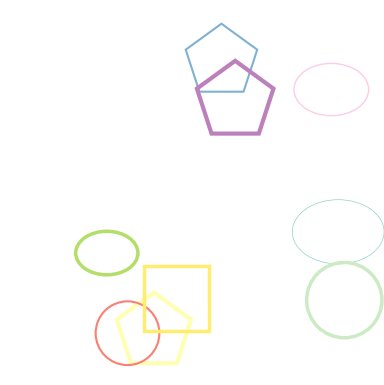[{"shape": "oval", "thickness": 0.5, "radius": 0.6, "center": [0.878, 0.398]}, {"shape": "pentagon", "thickness": 3, "radius": 0.51, "center": [0.4, 0.139]}, {"shape": "circle", "thickness": 1.5, "radius": 0.41, "center": [0.331, 0.135]}, {"shape": "pentagon", "thickness": 1.5, "radius": 0.49, "center": [0.575, 0.841]}, {"shape": "oval", "thickness": 2.5, "radius": 0.4, "center": [0.277, 0.343]}, {"shape": "oval", "thickness": 1, "radius": 0.49, "center": [0.86, 0.767]}, {"shape": "pentagon", "thickness": 3, "radius": 0.52, "center": [0.611, 0.738]}, {"shape": "circle", "thickness": 2.5, "radius": 0.49, "center": [0.894, 0.221]}, {"shape": "square", "thickness": 2.5, "radius": 0.42, "center": [0.458, 0.224]}]